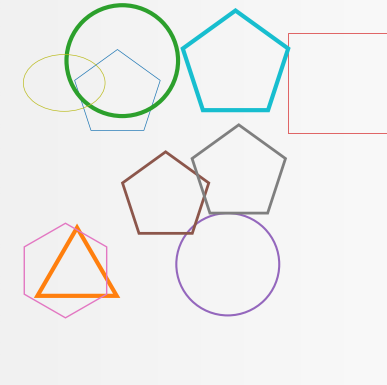[{"shape": "pentagon", "thickness": 0.5, "radius": 0.58, "center": [0.303, 0.755]}, {"shape": "triangle", "thickness": 3, "radius": 0.59, "center": [0.199, 0.291]}, {"shape": "circle", "thickness": 3, "radius": 0.72, "center": [0.316, 0.842]}, {"shape": "square", "thickness": 0.5, "radius": 0.65, "center": [0.874, 0.785]}, {"shape": "circle", "thickness": 1.5, "radius": 0.66, "center": [0.588, 0.314]}, {"shape": "pentagon", "thickness": 2, "radius": 0.59, "center": [0.427, 0.489]}, {"shape": "hexagon", "thickness": 1, "radius": 0.61, "center": [0.169, 0.297]}, {"shape": "pentagon", "thickness": 2, "radius": 0.63, "center": [0.616, 0.549]}, {"shape": "oval", "thickness": 0.5, "radius": 0.53, "center": [0.166, 0.785]}, {"shape": "pentagon", "thickness": 3, "radius": 0.72, "center": [0.608, 0.83]}]